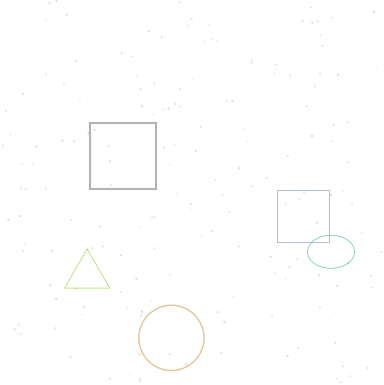[{"shape": "oval", "thickness": 0.5, "radius": 0.31, "center": [0.86, 0.346]}, {"shape": "square", "thickness": 0.5, "radius": 0.34, "center": [0.787, 0.438]}, {"shape": "triangle", "thickness": 0.5, "radius": 0.34, "center": [0.226, 0.286]}, {"shape": "circle", "thickness": 1, "radius": 0.42, "center": [0.445, 0.122]}, {"shape": "square", "thickness": 1.5, "radius": 0.43, "center": [0.319, 0.595]}]